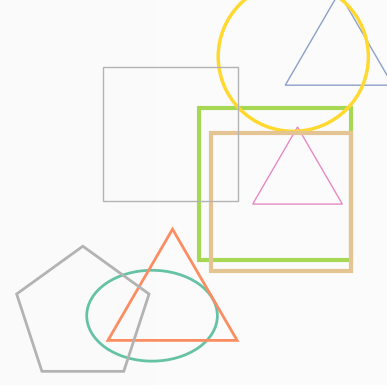[{"shape": "oval", "thickness": 2, "radius": 0.84, "center": [0.392, 0.18]}, {"shape": "triangle", "thickness": 2, "radius": 0.96, "center": [0.445, 0.212]}, {"shape": "triangle", "thickness": 1, "radius": 0.8, "center": [0.875, 0.859]}, {"shape": "triangle", "thickness": 1, "radius": 0.67, "center": [0.768, 0.537]}, {"shape": "square", "thickness": 3, "radius": 0.99, "center": [0.71, 0.521]}, {"shape": "circle", "thickness": 2.5, "radius": 0.97, "center": [0.757, 0.853]}, {"shape": "square", "thickness": 3, "radius": 0.9, "center": [0.725, 0.475]}, {"shape": "pentagon", "thickness": 2, "radius": 0.9, "center": [0.214, 0.181]}, {"shape": "square", "thickness": 1, "radius": 0.87, "center": [0.44, 0.652]}]